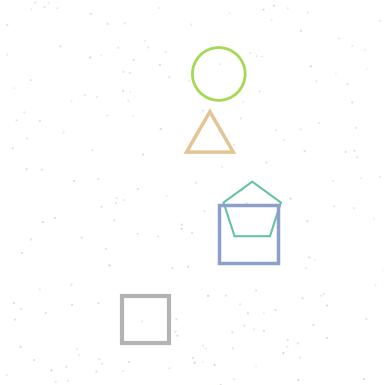[{"shape": "pentagon", "thickness": 1.5, "radius": 0.39, "center": [0.655, 0.45]}, {"shape": "square", "thickness": 2.5, "radius": 0.38, "center": [0.645, 0.392]}, {"shape": "circle", "thickness": 2, "radius": 0.34, "center": [0.568, 0.808]}, {"shape": "triangle", "thickness": 2.5, "radius": 0.35, "center": [0.545, 0.64]}, {"shape": "square", "thickness": 3, "radius": 0.3, "center": [0.378, 0.17]}]